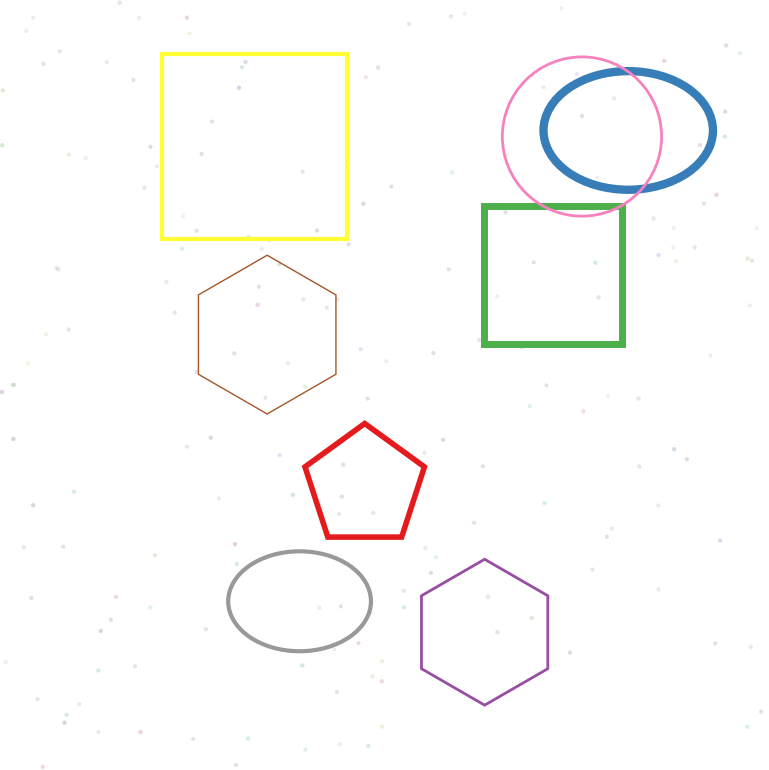[{"shape": "pentagon", "thickness": 2, "radius": 0.41, "center": [0.474, 0.368]}, {"shape": "oval", "thickness": 3, "radius": 0.55, "center": [0.816, 0.831]}, {"shape": "square", "thickness": 2.5, "radius": 0.45, "center": [0.718, 0.643]}, {"shape": "hexagon", "thickness": 1, "radius": 0.47, "center": [0.629, 0.179]}, {"shape": "square", "thickness": 1.5, "radius": 0.6, "center": [0.331, 0.81]}, {"shape": "hexagon", "thickness": 0.5, "radius": 0.52, "center": [0.347, 0.565]}, {"shape": "circle", "thickness": 1, "radius": 0.52, "center": [0.756, 0.823]}, {"shape": "oval", "thickness": 1.5, "radius": 0.46, "center": [0.389, 0.219]}]